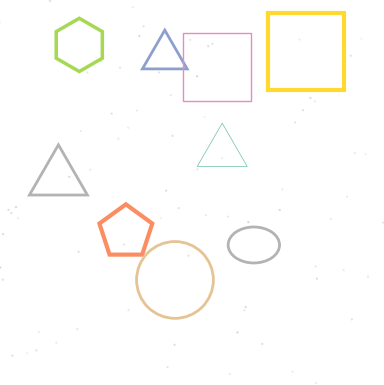[{"shape": "triangle", "thickness": 0.5, "radius": 0.38, "center": [0.577, 0.605]}, {"shape": "pentagon", "thickness": 3, "radius": 0.36, "center": [0.327, 0.397]}, {"shape": "triangle", "thickness": 2, "radius": 0.34, "center": [0.428, 0.855]}, {"shape": "square", "thickness": 1, "radius": 0.44, "center": [0.563, 0.826]}, {"shape": "hexagon", "thickness": 2.5, "radius": 0.35, "center": [0.206, 0.883]}, {"shape": "square", "thickness": 3, "radius": 0.5, "center": [0.795, 0.866]}, {"shape": "circle", "thickness": 2, "radius": 0.5, "center": [0.454, 0.273]}, {"shape": "triangle", "thickness": 2, "radius": 0.43, "center": [0.152, 0.537]}, {"shape": "oval", "thickness": 2, "radius": 0.33, "center": [0.659, 0.364]}]